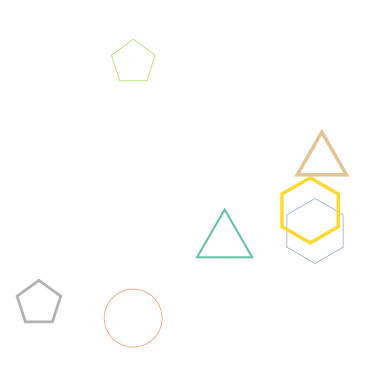[{"shape": "triangle", "thickness": 1.5, "radius": 0.41, "center": [0.584, 0.373]}, {"shape": "circle", "thickness": 0.5, "radius": 0.38, "center": [0.346, 0.174]}, {"shape": "hexagon", "thickness": 0.5, "radius": 0.42, "center": [0.818, 0.4]}, {"shape": "pentagon", "thickness": 0.5, "radius": 0.3, "center": [0.346, 0.838]}, {"shape": "hexagon", "thickness": 2.5, "radius": 0.42, "center": [0.806, 0.454]}, {"shape": "triangle", "thickness": 2.5, "radius": 0.37, "center": [0.836, 0.583]}, {"shape": "pentagon", "thickness": 2, "radius": 0.3, "center": [0.101, 0.212]}]